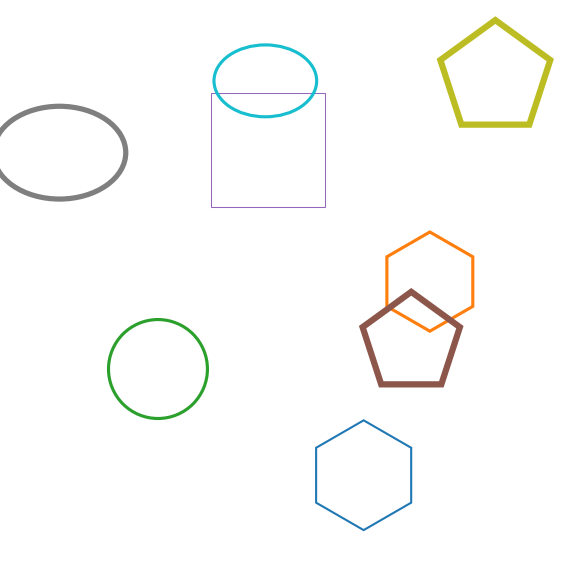[{"shape": "hexagon", "thickness": 1, "radius": 0.48, "center": [0.63, 0.176]}, {"shape": "hexagon", "thickness": 1.5, "radius": 0.43, "center": [0.744, 0.512]}, {"shape": "circle", "thickness": 1.5, "radius": 0.43, "center": [0.274, 0.36]}, {"shape": "square", "thickness": 0.5, "radius": 0.49, "center": [0.464, 0.74]}, {"shape": "pentagon", "thickness": 3, "radius": 0.44, "center": [0.712, 0.405]}, {"shape": "oval", "thickness": 2.5, "radius": 0.57, "center": [0.103, 0.735]}, {"shape": "pentagon", "thickness": 3, "radius": 0.5, "center": [0.858, 0.864]}, {"shape": "oval", "thickness": 1.5, "radius": 0.44, "center": [0.459, 0.859]}]